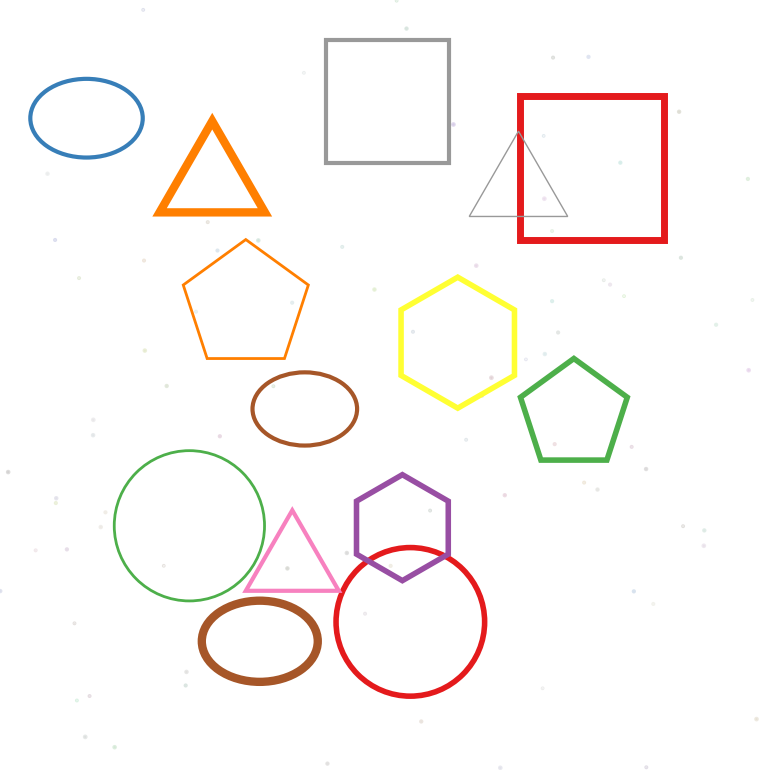[{"shape": "square", "thickness": 2.5, "radius": 0.47, "center": [0.769, 0.782]}, {"shape": "circle", "thickness": 2, "radius": 0.48, "center": [0.533, 0.192]}, {"shape": "oval", "thickness": 1.5, "radius": 0.37, "center": [0.112, 0.846]}, {"shape": "circle", "thickness": 1, "radius": 0.49, "center": [0.246, 0.317]}, {"shape": "pentagon", "thickness": 2, "radius": 0.36, "center": [0.745, 0.461]}, {"shape": "hexagon", "thickness": 2, "radius": 0.34, "center": [0.523, 0.315]}, {"shape": "pentagon", "thickness": 1, "radius": 0.43, "center": [0.319, 0.603]}, {"shape": "triangle", "thickness": 3, "radius": 0.39, "center": [0.276, 0.764]}, {"shape": "hexagon", "thickness": 2, "radius": 0.43, "center": [0.595, 0.555]}, {"shape": "oval", "thickness": 3, "radius": 0.38, "center": [0.337, 0.167]}, {"shape": "oval", "thickness": 1.5, "radius": 0.34, "center": [0.396, 0.469]}, {"shape": "triangle", "thickness": 1.5, "radius": 0.35, "center": [0.38, 0.268]}, {"shape": "square", "thickness": 1.5, "radius": 0.4, "center": [0.503, 0.868]}, {"shape": "triangle", "thickness": 0.5, "radius": 0.37, "center": [0.673, 0.756]}]